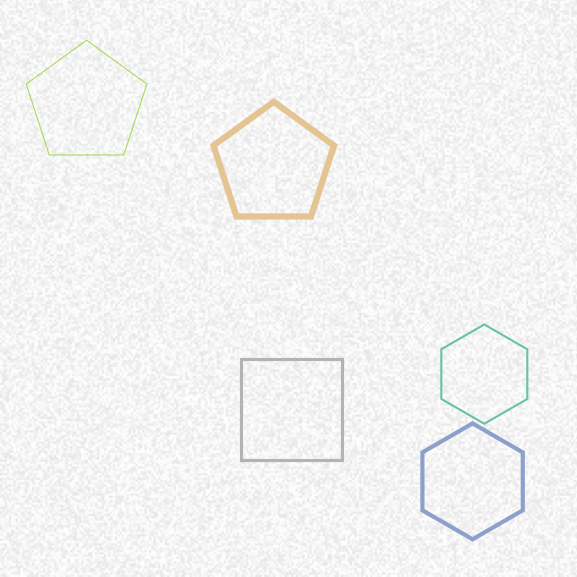[{"shape": "hexagon", "thickness": 1, "radius": 0.43, "center": [0.839, 0.351]}, {"shape": "hexagon", "thickness": 2, "radius": 0.5, "center": [0.818, 0.166]}, {"shape": "pentagon", "thickness": 0.5, "radius": 0.55, "center": [0.15, 0.82]}, {"shape": "pentagon", "thickness": 3, "radius": 0.55, "center": [0.474, 0.713]}, {"shape": "square", "thickness": 1.5, "radius": 0.44, "center": [0.504, 0.29]}]